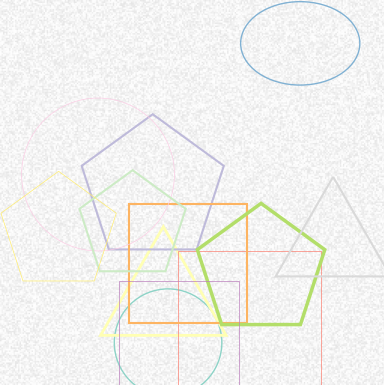[{"shape": "circle", "thickness": 1, "radius": 0.7, "center": [0.437, 0.11]}, {"shape": "triangle", "thickness": 2, "radius": 0.94, "center": [0.424, 0.223]}, {"shape": "pentagon", "thickness": 1.5, "radius": 0.97, "center": [0.397, 0.509]}, {"shape": "square", "thickness": 0.5, "radius": 0.92, "center": [0.648, 0.164]}, {"shape": "oval", "thickness": 1, "radius": 0.77, "center": [0.78, 0.887]}, {"shape": "square", "thickness": 1.5, "radius": 0.77, "center": [0.488, 0.316]}, {"shape": "pentagon", "thickness": 2.5, "radius": 0.87, "center": [0.678, 0.298]}, {"shape": "circle", "thickness": 0.5, "radius": 0.99, "center": [0.255, 0.547]}, {"shape": "triangle", "thickness": 1.5, "radius": 0.86, "center": [0.865, 0.368]}, {"shape": "square", "thickness": 0.5, "radius": 0.78, "center": [0.465, 0.112]}, {"shape": "pentagon", "thickness": 1.5, "radius": 0.73, "center": [0.344, 0.413]}, {"shape": "pentagon", "thickness": 0.5, "radius": 0.79, "center": [0.152, 0.398]}]